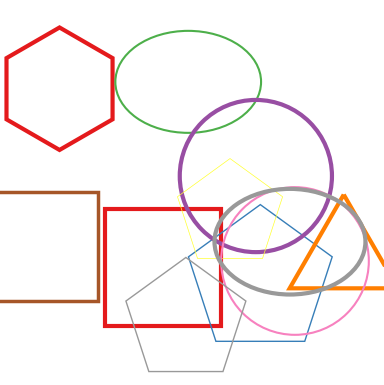[{"shape": "square", "thickness": 3, "radius": 0.76, "center": [0.423, 0.305]}, {"shape": "hexagon", "thickness": 3, "radius": 0.8, "center": [0.155, 0.77]}, {"shape": "pentagon", "thickness": 1, "radius": 0.98, "center": [0.676, 0.272]}, {"shape": "oval", "thickness": 1.5, "radius": 0.95, "center": [0.489, 0.787]}, {"shape": "circle", "thickness": 3, "radius": 0.99, "center": [0.665, 0.543]}, {"shape": "triangle", "thickness": 3, "radius": 0.81, "center": [0.893, 0.332]}, {"shape": "pentagon", "thickness": 0.5, "radius": 0.72, "center": [0.597, 0.445]}, {"shape": "square", "thickness": 2.5, "radius": 0.7, "center": [0.114, 0.359]}, {"shape": "circle", "thickness": 1.5, "radius": 0.96, "center": [0.766, 0.322]}, {"shape": "oval", "thickness": 3, "radius": 0.98, "center": [0.753, 0.372]}, {"shape": "pentagon", "thickness": 1, "radius": 0.82, "center": [0.483, 0.167]}]